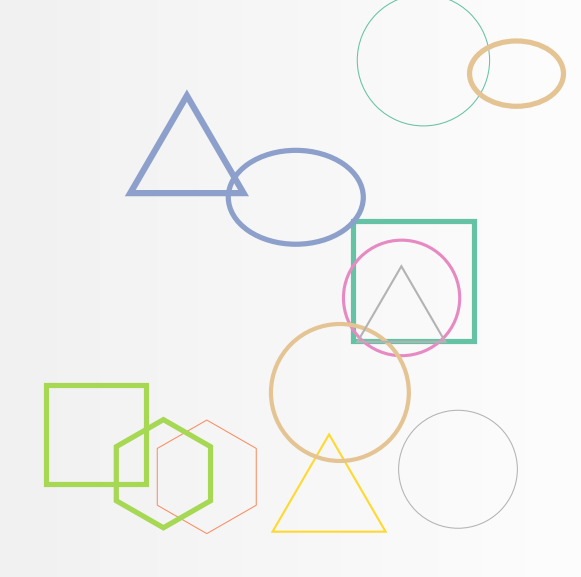[{"shape": "square", "thickness": 2.5, "radius": 0.52, "center": [0.711, 0.512]}, {"shape": "circle", "thickness": 0.5, "radius": 0.57, "center": [0.728, 0.895]}, {"shape": "hexagon", "thickness": 0.5, "radius": 0.49, "center": [0.356, 0.173]}, {"shape": "oval", "thickness": 2.5, "radius": 0.58, "center": [0.509, 0.658]}, {"shape": "triangle", "thickness": 3, "radius": 0.56, "center": [0.322, 0.721]}, {"shape": "circle", "thickness": 1.5, "radius": 0.5, "center": [0.691, 0.483]}, {"shape": "square", "thickness": 2.5, "radius": 0.43, "center": [0.166, 0.246]}, {"shape": "hexagon", "thickness": 2.5, "radius": 0.47, "center": [0.281, 0.179]}, {"shape": "triangle", "thickness": 1, "radius": 0.56, "center": [0.566, 0.135]}, {"shape": "circle", "thickness": 2, "radius": 0.59, "center": [0.585, 0.319]}, {"shape": "oval", "thickness": 2.5, "radius": 0.4, "center": [0.889, 0.872]}, {"shape": "triangle", "thickness": 1, "radius": 0.44, "center": [0.691, 0.451]}, {"shape": "circle", "thickness": 0.5, "radius": 0.51, "center": [0.788, 0.187]}]